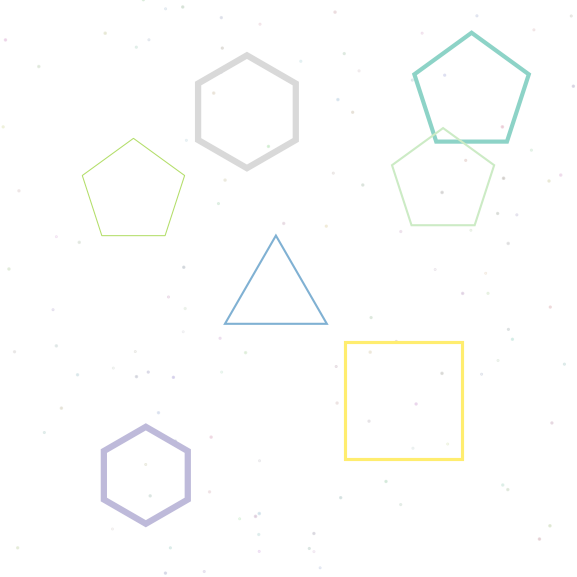[{"shape": "pentagon", "thickness": 2, "radius": 0.52, "center": [0.817, 0.838]}, {"shape": "hexagon", "thickness": 3, "radius": 0.42, "center": [0.253, 0.176]}, {"shape": "triangle", "thickness": 1, "radius": 0.51, "center": [0.478, 0.489]}, {"shape": "pentagon", "thickness": 0.5, "radius": 0.47, "center": [0.231, 0.666]}, {"shape": "hexagon", "thickness": 3, "radius": 0.49, "center": [0.428, 0.806]}, {"shape": "pentagon", "thickness": 1, "radius": 0.46, "center": [0.767, 0.684]}, {"shape": "square", "thickness": 1.5, "radius": 0.51, "center": [0.699, 0.305]}]